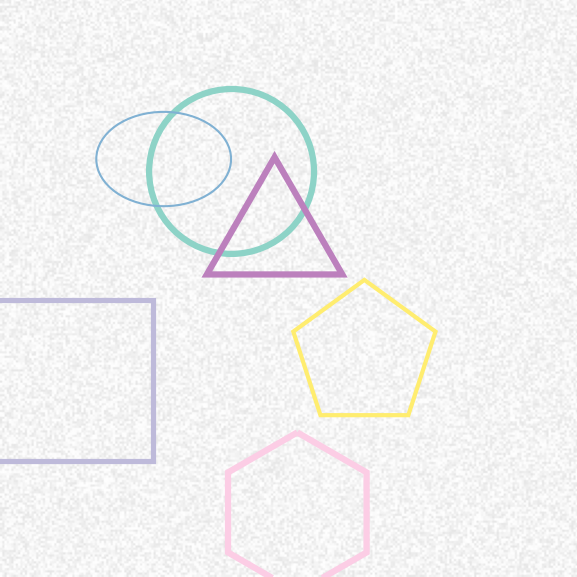[{"shape": "circle", "thickness": 3, "radius": 0.71, "center": [0.401, 0.702]}, {"shape": "square", "thickness": 2.5, "radius": 0.7, "center": [0.126, 0.34]}, {"shape": "oval", "thickness": 1, "radius": 0.58, "center": [0.283, 0.724]}, {"shape": "hexagon", "thickness": 3, "radius": 0.69, "center": [0.515, 0.112]}, {"shape": "triangle", "thickness": 3, "radius": 0.68, "center": [0.475, 0.592]}, {"shape": "pentagon", "thickness": 2, "radius": 0.65, "center": [0.631, 0.385]}]